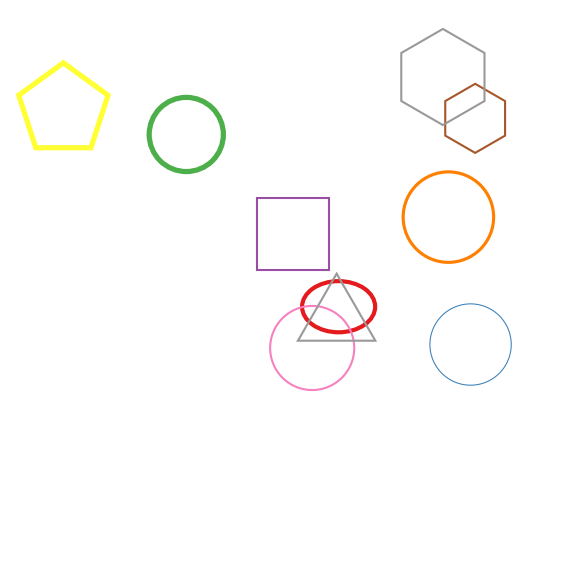[{"shape": "oval", "thickness": 2, "radius": 0.32, "center": [0.586, 0.468]}, {"shape": "circle", "thickness": 0.5, "radius": 0.35, "center": [0.815, 0.403]}, {"shape": "circle", "thickness": 2.5, "radius": 0.32, "center": [0.323, 0.766]}, {"shape": "square", "thickness": 1, "radius": 0.31, "center": [0.507, 0.594]}, {"shape": "circle", "thickness": 1.5, "radius": 0.39, "center": [0.776, 0.623]}, {"shape": "pentagon", "thickness": 2.5, "radius": 0.41, "center": [0.11, 0.809]}, {"shape": "hexagon", "thickness": 1, "radius": 0.3, "center": [0.823, 0.794]}, {"shape": "circle", "thickness": 1, "radius": 0.36, "center": [0.541, 0.397]}, {"shape": "hexagon", "thickness": 1, "radius": 0.42, "center": [0.767, 0.866]}, {"shape": "triangle", "thickness": 1, "radius": 0.39, "center": [0.583, 0.448]}]